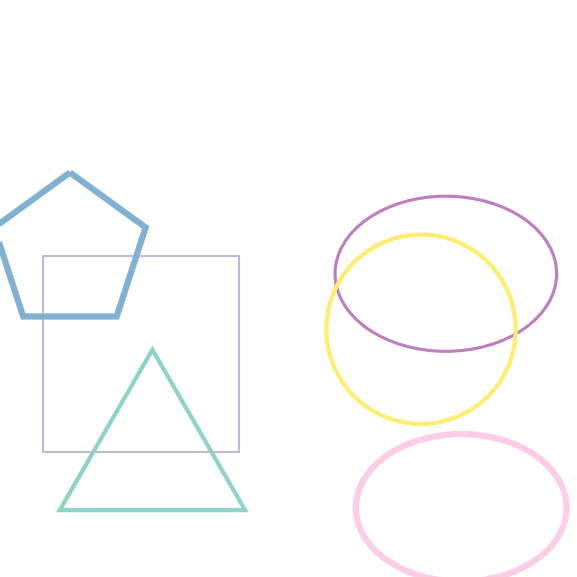[{"shape": "triangle", "thickness": 2, "radius": 0.93, "center": [0.264, 0.208]}, {"shape": "square", "thickness": 1, "radius": 0.85, "center": [0.244, 0.387]}, {"shape": "pentagon", "thickness": 3, "radius": 0.69, "center": [0.121, 0.563]}, {"shape": "oval", "thickness": 3, "radius": 0.91, "center": [0.799, 0.12]}, {"shape": "oval", "thickness": 1.5, "radius": 0.96, "center": [0.772, 0.525]}, {"shape": "circle", "thickness": 2, "radius": 0.82, "center": [0.729, 0.429]}]